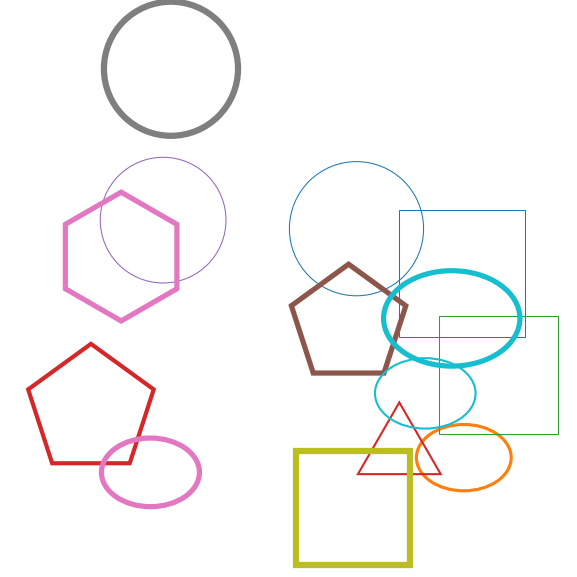[{"shape": "square", "thickness": 0.5, "radius": 0.55, "center": [0.8, 0.526]}, {"shape": "circle", "thickness": 0.5, "radius": 0.58, "center": [0.617, 0.603]}, {"shape": "oval", "thickness": 1.5, "radius": 0.41, "center": [0.803, 0.207]}, {"shape": "square", "thickness": 0.5, "radius": 0.51, "center": [0.863, 0.35]}, {"shape": "pentagon", "thickness": 2, "radius": 0.57, "center": [0.157, 0.289]}, {"shape": "triangle", "thickness": 1, "radius": 0.41, "center": [0.691, 0.22]}, {"shape": "circle", "thickness": 0.5, "radius": 0.54, "center": [0.282, 0.618]}, {"shape": "pentagon", "thickness": 2.5, "radius": 0.52, "center": [0.604, 0.437]}, {"shape": "hexagon", "thickness": 2.5, "radius": 0.56, "center": [0.21, 0.555]}, {"shape": "oval", "thickness": 2.5, "radius": 0.42, "center": [0.261, 0.181]}, {"shape": "circle", "thickness": 3, "radius": 0.58, "center": [0.296, 0.88]}, {"shape": "square", "thickness": 3, "radius": 0.49, "center": [0.611, 0.12]}, {"shape": "oval", "thickness": 1, "radius": 0.44, "center": [0.736, 0.318]}, {"shape": "oval", "thickness": 2.5, "radius": 0.59, "center": [0.782, 0.448]}]